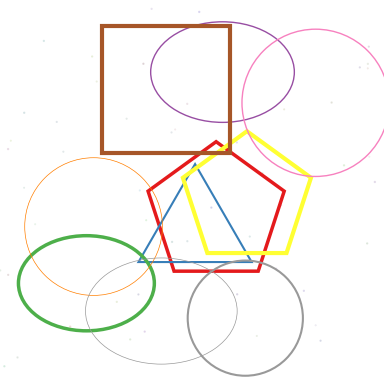[{"shape": "pentagon", "thickness": 2.5, "radius": 0.93, "center": [0.561, 0.446]}, {"shape": "triangle", "thickness": 1.5, "radius": 0.85, "center": [0.507, 0.404]}, {"shape": "oval", "thickness": 2.5, "radius": 0.88, "center": [0.224, 0.264]}, {"shape": "oval", "thickness": 1, "radius": 0.93, "center": [0.578, 0.813]}, {"shape": "circle", "thickness": 0.5, "radius": 0.89, "center": [0.243, 0.411]}, {"shape": "pentagon", "thickness": 3, "radius": 0.87, "center": [0.641, 0.484]}, {"shape": "square", "thickness": 3, "radius": 0.83, "center": [0.431, 0.767]}, {"shape": "circle", "thickness": 1, "radius": 0.96, "center": [0.82, 0.733]}, {"shape": "circle", "thickness": 1.5, "radius": 0.75, "center": [0.637, 0.174]}, {"shape": "oval", "thickness": 0.5, "radius": 0.99, "center": [0.419, 0.192]}]